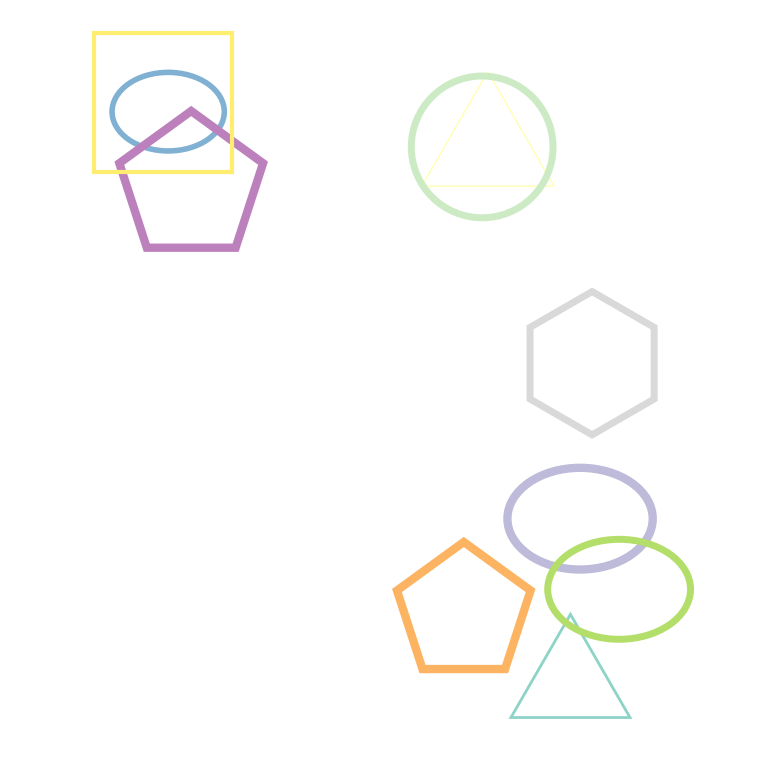[{"shape": "triangle", "thickness": 1, "radius": 0.45, "center": [0.741, 0.113]}, {"shape": "triangle", "thickness": 0.5, "radius": 0.5, "center": [0.634, 0.808]}, {"shape": "oval", "thickness": 3, "radius": 0.47, "center": [0.753, 0.326]}, {"shape": "oval", "thickness": 2, "radius": 0.36, "center": [0.218, 0.855]}, {"shape": "pentagon", "thickness": 3, "radius": 0.46, "center": [0.602, 0.205]}, {"shape": "oval", "thickness": 2.5, "radius": 0.46, "center": [0.804, 0.235]}, {"shape": "hexagon", "thickness": 2.5, "radius": 0.47, "center": [0.769, 0.528]}, {"shape": "pentagon", "thickness": 3, "radius": 0.49, "center": [0.248, 0.758]}, {"shape": "circle", "thickness": 2.5, "radius": 0.46, "center": [0.626, 0.809]}, {"shape": "square", "thickness": 1.5, "radius": 0.45, "center": [0.211, 0.867]}]